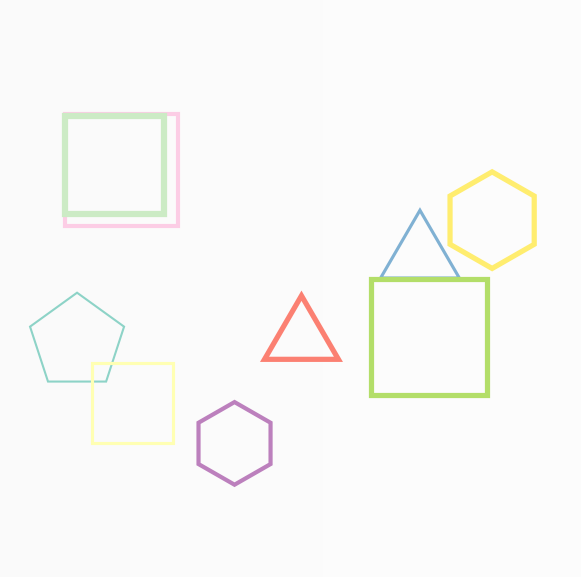[{"shape": "pentagon", "thickness": 1, "radius": 0.43, "center": [0.133, 0.407]}, {"shape": "square", "thickness": 1.5, "radius": 0.35, "center": [0.228, 0.301]}, {"shape": "triangle", "thickness": 2.5, "radius": 0.37, "center": [0.519, 0.414]}, {"shape": "triangle", "thickness": 1.5, "radius": 0.39, "center": [0.723, 0.557]}, {"shape": "square", "thickness": 2.5, "radius": 0.5, "center": [0.738, 0.416]}, {"shape": "square", "thickness": 2, "radius": 0.49, "center": [0.208, 0.705]}, {"shape": "hexagon", "thickness": 2, "radius": 0.36, "center": [0.403, 0.231]}, {"shape": "square", "thickness": 3, "radius": 0.42, "center": [0.197, 0.713]}, {"shape": "hexagon", "thickness": 2.5, "radius": 0.42, "center": [0.847, 0.618]}]